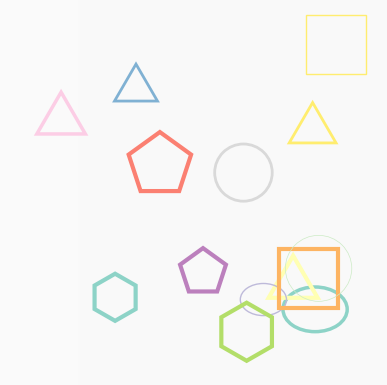[{"shape": "oval", "thickness": 2.5, "radius": 0.41, "center": [0.813, 0.197]}, {"shape": "hexagon", "thickness": 3, "radius": 0.31, "center": [0.297, 0.228]}, {"shape": "triangle", "thickness": 3, "radius": 0.37, "center": [0.756, 0.263]}, {"shape": "oval", "thickness": 1, "radius": 0.3, "center": [0.68, 0.222]}, {"shape": "pentagon", "thickness": 3, "radius": 0.42, "center": [0.413, 0.572]}, {"shape": "triangle", "thickness": 2, "radius": 0.32, "center": [0.351, 0.77]}, {"shape": "square", "thickness": 3, "radius": 0.38, "center": [0.797, 0.277]}, {"shape": "hexagon", "thickness": 3, "radius": 0.38, "center": [0.636, 0.138]}, {"shape": "triangle", "thickness": 2.5, "radius": 0.36, "center": [0.158, 0.688]}, {"shape": "circle", "thickness": 2, "radius": 0.37, "center": [0.628, 0.552]}, {"shape": "pentagon", "thickness": 3, "radius": 0.31, "center": [0.524, 0.293]}, {"shape": "circle", "thickness": 0.5, "radius": 0.43, "center": [0.822, 0.303]}, {"shape": "triangle", "thickness": 2, "radius": 0.35, "center": [0.807, 0.664]}, {"shape": "square", "thickness": 1, "radius": 0.39, "center": [0.867, 0.885]}]